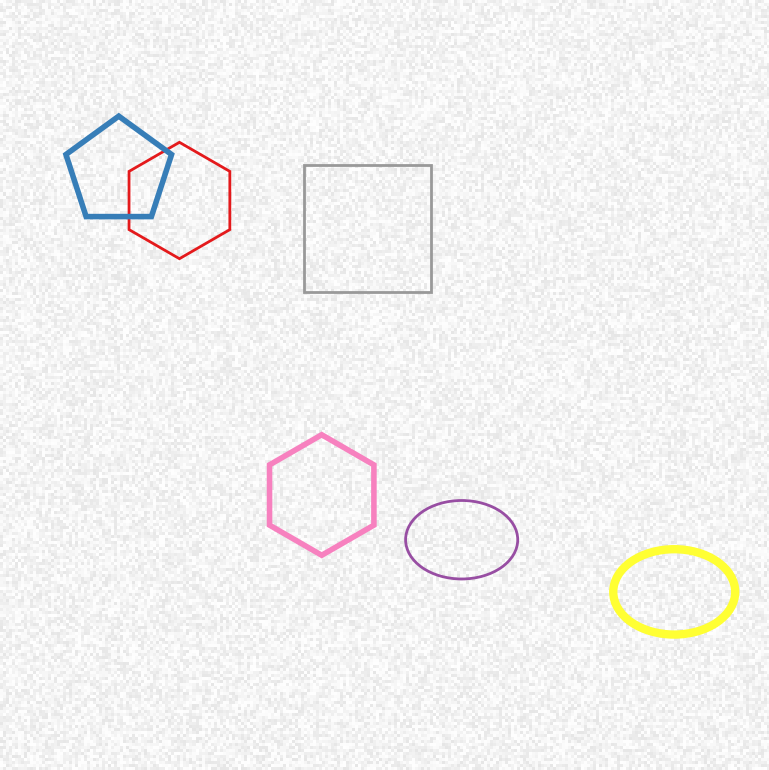[{"shape": "hexagon", "thickness": 1, "radius": 0.38, "center": [0.233, 0.74]}, {"shape": "pentagon", "thickness": 2, "radius": 0.36, "center": [0.154, 0.777]}, {"shape": "oval", "thickness": 1, "radius": 0.36, "center": [0.6, 0.299]}, {"shape": "oval", "thickness": 3, "radius": 0.4, "center": [0.876, 0.231]}, {"shape": "hexagon", "thickness": 2, "radius": 0.39, "center": [0.418, 0.357]}, {"shape": "square", "thickness": 1, "radius": 0.41, "center": [0.477, 0.703]}]